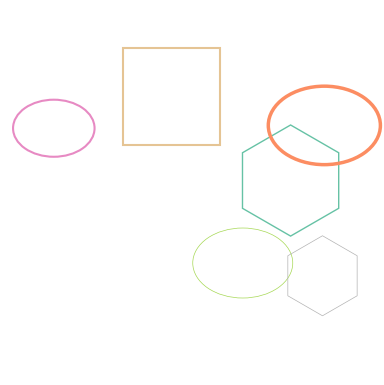[{"shape": "hexagon", "thickness": 1, "radius": 0.72, "center": [0.755, 0.531]}, {"shape": "oval", "thickness": 2.5, "radius": 0.73, "center": [0.842, 0.674]}, {"shape": "oval", "thickness": 1.5, "radius": 0.53, "center": [0.14, 0.667]}, {"shape": "oval", "thickness": 0.5, "radius": 0.65, "center": [0.631, 0.317]}, {"shape": "square", "thickness": 1.5, "radius": 0.63, "center": [0.446, 0.749]}, {"shape": "hexagon", "thickness": 0.5, "radius": 0.52, "center": [0.838, 0.284]}]